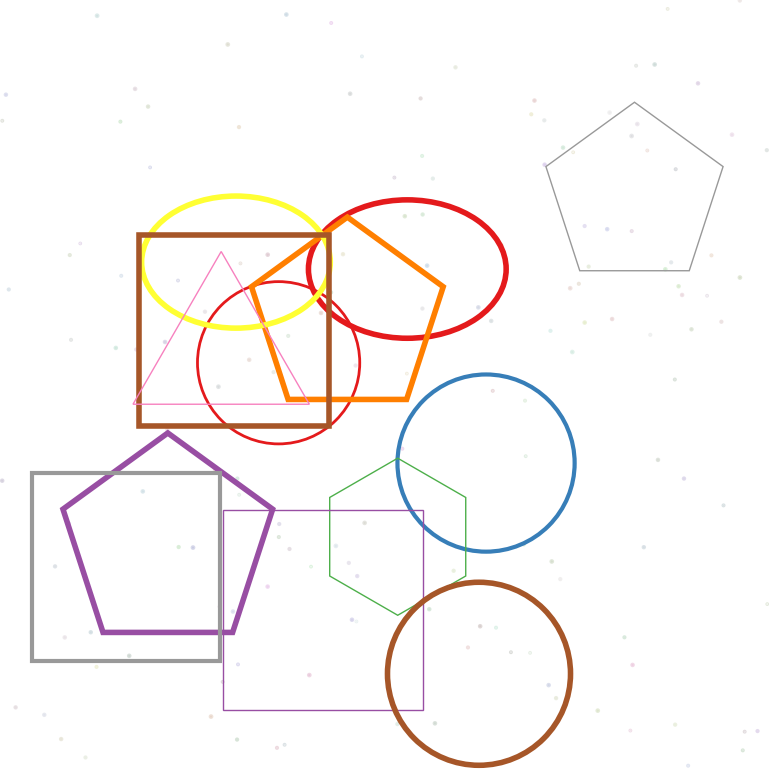[{"shape": "circle", "thickness": 1, "radius": 0.53, "center": [0.362, 0.529]}, {"shape": "oval", "thickness": 2, "radius": 0.64, "center": [0.529, 0.651]}, {"shape": "circle", "thickness": 1.5, "radius": 0.58, "center": [0.631, 0.399]}, {"shape": "hexagon", "thickness": 0.5, "radius": 0.51, "center": [0.517, 0.303]}, {"shape": "pentagon", "thickness": 2, "radius": 0.72, "center": [0.218, 0.295]}, {"shape": "square", "thickness": 0.5, "radius": 0.65, "center": [0.42, 0.208]}, {"shape": "pentagon", "thickness": 2, "radius": 0.65, "center": [0.451, 0.587]}, {"shape": "oval", "thickness": 2, "radius": 0.61, "center": [0.306, 0.66]}, {"shape": "square", "thickness": 2, "radius": 0.62, "center": [0.304, 0.57]}, {"shape": "circle", "thickness": 2, "radius": 0.59, "center": [0.622, 0.125]}, {"shape": "triangle", "thickness": 0.5, "radius": 0.66, "center": [0.287, 0.541]}, {"shape": "pentagon", "thickness": 0.5, "radius": 0.6, "center": [0.824, 0.746]}, {"shape": "square", "thickness": 1.5, "radius": 0.61, "center": [0.163, 0.264]}]